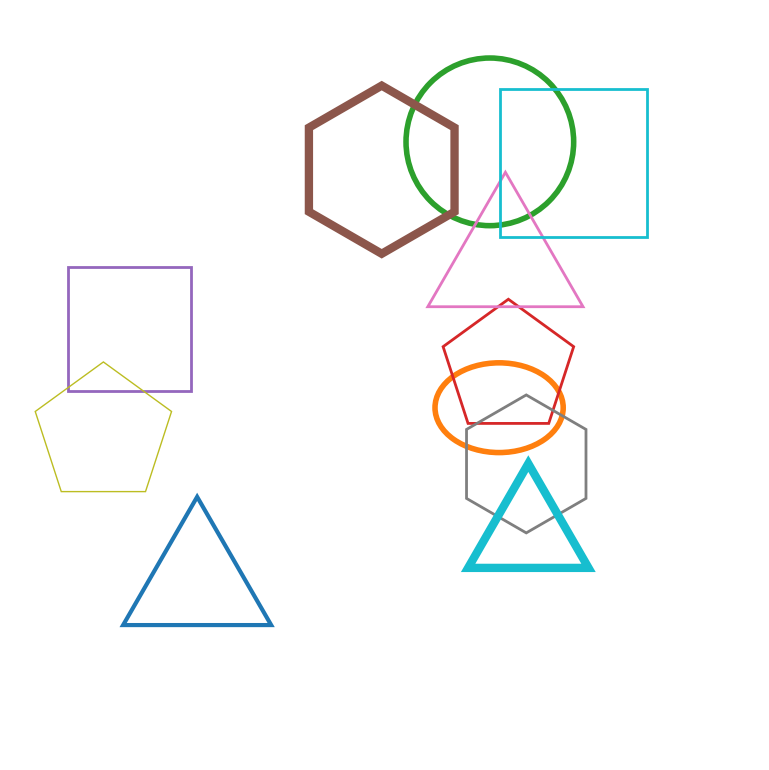[{"shape": "triangle", "thickness": 1.5, "radius": 0.56, "center": [0.256, 0.244]}, {"shape": "oval", "thickness": 2, "radius": 0.42, "center": [0.648, 0.471]}, {"shape": "circle", "thickness": 2, "radius": 0.54, "center": [0.636, 0.816]}, {"shape": "pentagon", "thickness": 1, "radius": 0.45, "center": [0.66, 0.522]}, {"shape": "square", "thickness": 1, "radius": 0.4, "center": [0.168, 0.573]}, {"shape": "hexagon", "thickness": 3, "radius": 0.55, "center": [0.496, 0.78]}, {"shape": "triangle", "thickness": 1, "radius": 0.58, "center": [0.656, 0.66]}, {"shape": "hexagon", "thickness": 1, "radius": 0.45, "center": [0.683, 0.398]}, {"shape": "pentagon", "thickness": 0.5, "radius": 0.47, "center": [0.134, 0.437]}, {"shape": "triangle", "thickness": 3, "radius": 0.45, "center": [0.686, 0.308]}, {"shape": "square", "thickness": 1, "radius": 0.48, "center": [0.745, 0.788]}]